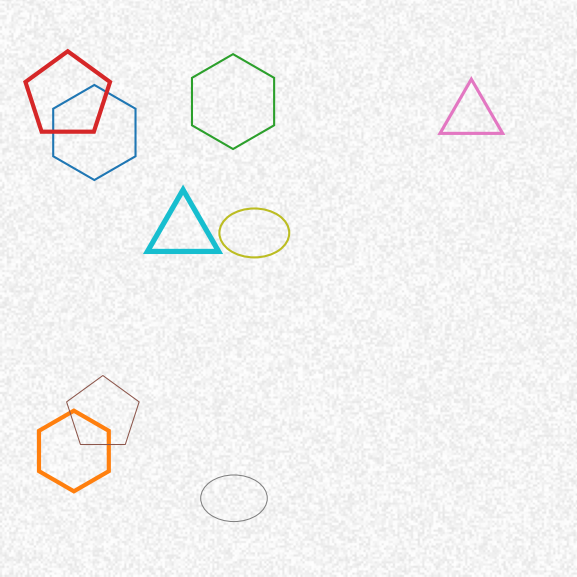[{"shape": "hexagon", "thickness": 1, "radius": 0.41, "center": [0.163, 0.77]}, {"shape": "hexagon", "thickness": 2, "radius": 0.35, "center": [0.128, 0.218]}, {"shape": "hexagon", "thickness": 1, "radius": 0.41, "center": [0.404, 0.823]}, {"shape": "pentagon", "thickness": 2, "radius": 0.38, "center": [0.117, 0.833]}, {"shape": "pentagon", "thickness": 0.5, "radius": 0.33, "center": [0.178, 0.283]}, {"shape": "triangle", "thickness": 1.5, "radius": 0.31, "center": [0.816, 0.799]}, {"shape": "oval", "thickness": 0.5, "radius": 0.29, "center": [0.405, 0.136]}, {"shape": "oval", "thickness": 1, "radius": 0.3, "center": [0.44, 0.596]}, {"shape": "triangle", "thickness": 2.5, "radius": 0.36, "center": [0.317, 0.599]}]